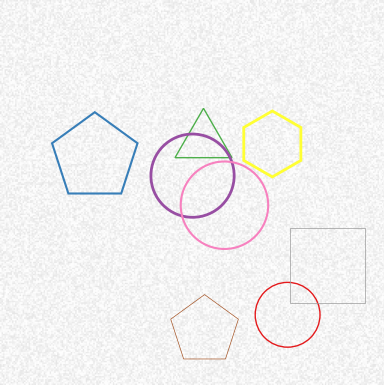[{"shape": "circle", "thickness": 1, "radius": 0.42, "center": [0.747, 0.182]}, {"shape": "pentagon", "thickness": 1.5, "radius": 0.58, "center": [0.246, 0.592]}, {"shape": "triangle", "thickness": 1, "radius": 0.43, "center": [0.529, 0.633]}, {"shape": "circle", "thickness": 2, "radius": 0.54, "center": [0.5, 0.544]}, {"shape": "hexagon", "thickness": 2, "radius": 0.43, "center": [0.707, 0.626]}, {"shape": "pentagon", "thickness": 0.5, "radius": 0.46, "center": [0.531, 0.142]}, {"shape": "circle", "thickness": 1.5, "radius": 0.57, "center": [0.583, 0.467]}, {"shape": "square", "thickness": 0.5, "radius": 0.48, "center": [0.851, 0.31]}]